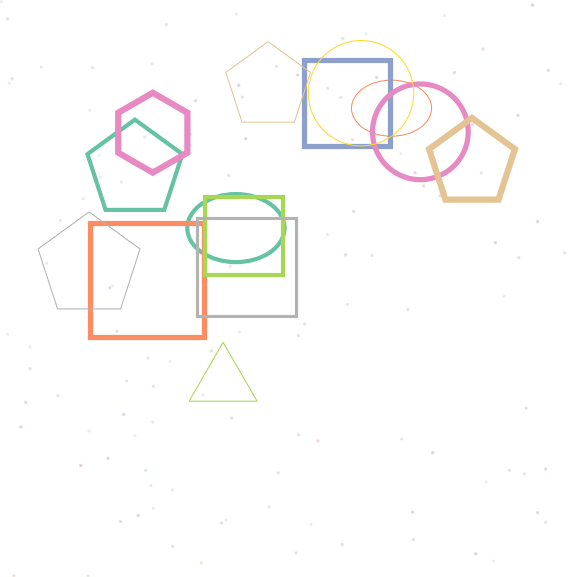[{"shape": "oval", "thickness": 2, "radius": 0.42, "center": [0.408, 0.604]}, {"shape": "pentagon", "thickness": 2, "radius": 0.43, "center": [0.234, 0.706]}, {"shape": "square", "thickness": 2.5, "radius": 0.49, "center": [0.255, 0.514]}, {"shape": "oval", "thickness": 0.5, "radius": 0.35, "center": [0.678, 0.812]}, {"shape": "square", "thickness": 2.5, "radius": 0.37, "center": [0.601, 0.821]}, {"shape": "hexagon", "thickness": 3, "radius": 0.35, "center": [0.265, 0.769]}, {"shape": "circle", "thickness": 2.5, "radius": 0.41, "center": [0.728, 0.771]}, {"shape": "triangle", "thickness": 0.5, "radius": 0.34, "center": [0.386, 0.338]}, {"shape": "square", "thickness": 2, "radius": 0.34, "center": [0.423, 0.59]}, {"shape": "circle", "thickness": 0.5, "radius": 0.46, "center": [0.625, 0.838]}, {"shape": "pentagon", "thickness": 0.5, "radius": 0.39, "center": [0.464, 0.85]}, {"shape": "pentagon", "thickness": 3, "radius": 0.39, "center": [0.817, 0.717]}, {"shape": "square", "thickness": 1.5, "radius": 0.42, "center": [0.427, 0.536]}, {"shape": "pentagon", "thickness": 0.5, "radius": 0.46, "center": [0.154, 0.539]}]